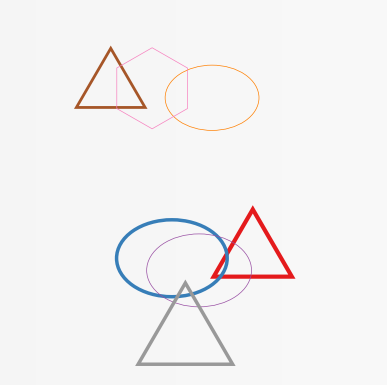[{"shape": "triangle", "thickness": 3, "radius": 0.58, "center": [0.652, 0.34]}, {"shape": "oval", "thickness": 2.5, "radius": 0.71, "center": [0.444, 0.329]}, {"shape": "oval", "thickness": 0.5, "radius": 0.68, "center": [0.514, 0.298]}, {"shape": "oval", "thickness": 0.5, "radius": 0.61, "center": [0.547, 0.746]}, {"shape": "triangle", "thickness": 2, "radius": 0.51, "center": [0.286, 0.772]}, {"shape": "hexagon", "thickness": 0.5, "radius": 0.53, "center": [0.393, 0.771]}, {"shape": "triangle", "thickness": 2.5, "radius": 0.7, "center": [0.478, 0.124]}]